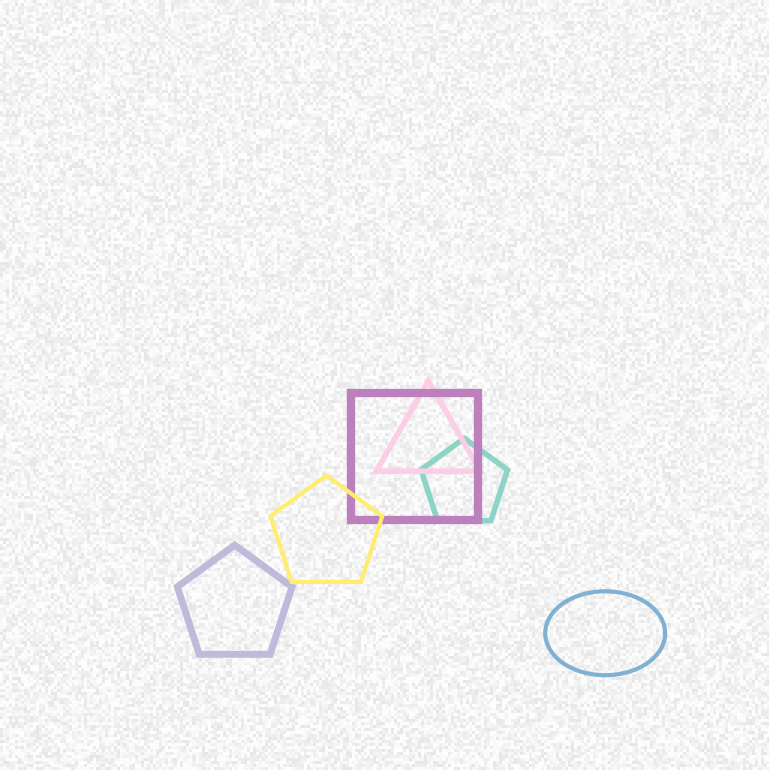[{"shape": "pentagon", "thickness": 2, "radius": 0.3, "center": [0.603, 0.372]}, {"shape": "pentagon", "thickness": 2.5, "radius": 0.39, "center": [0.305, 0.214]}, {"shape": "oval", "thickness": 1.5, "radius": 0.39, "center": [0.786, 0.178]}, {"shape": "triangle", "thickness": 2, "radius": 0.39, "center": [0.556, 0.427]}, {"shape": "square", "thickness": 3, "radius": 0.41, "center": [0.539, 0.407]}, {"shape": "pentagon", "thickness": 1.5, "radius": 0.38, "center": [0.424, 0.306]}]